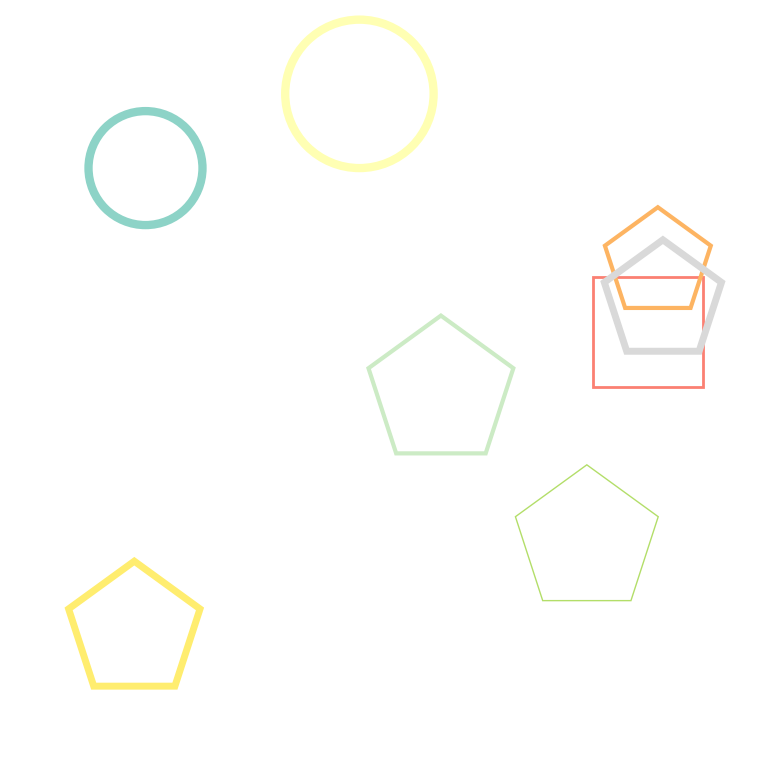[{"shape": "circle", "thickness": 3, "radius": 0.37, "center": [0.189, 0.782]}, {"shape": "circle", "thickness": 3, "radius": 0.48, "center": [0.467, 0.878]}, {"shape": "square", "thickness": 1, "radius": 0.36, "center": [0.841, 0.569]}, {"shape": "pentagon", "thickness": 1.5, "radius": 0.36, "center": [0.854, 0.659]}, {"shape": "pentagon", "thickness": 0.5, "radius": 0.49, "center": [0.762, 0.299]}, {"shape": "pentagon", "thickness": 2.5, "radius": 0.4, "center": [0.861, 0.609]}, {"shape": "pentagon", "thickness": 1.5, "radius": 0.49, "center": [0.573, 0.491]}, {"shape": "pentagon", "thickness": 2.5, "radius": 0.45, "center": [0.174, 0.181]}]